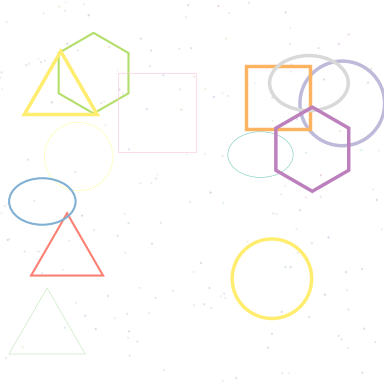[{"shape": "oval", "thickness": 0.5, "radius": 0.42, "center": [0.677, 0.598]}, {"shape": "circle", "thickness": 0.5, "radius": 0.44, "center": [0.204, 0.593]}, {"shape": "circle", "thickness": 2.5, "radius": 0.55, "center": [0.889, 0.731]}, {"shape": "triangle", "thickness": 1.5, "radius": 0.54, "center": [0.174, 0.338]}, {"shape": "oval", "thickness": 1.5, "radius": 0.43, "center": [0.11, 0.477]}, {"shape": "square", "thickness": 2.5, "radius": 0.41, "center": [0.723, 0.747]}, {"shape": "hexagon", "thickness": 1.5, "radius": 0.52, "center": [0.243, 0.81]}, {"shape": "square", "thickness": 0.5, "radius": 0.51, "center": [0.407, 0.708]}, {"shape": "oval", "thickness": 2.5, "radius": 0.51, "center": [0.802, 0.784]}, {"shape": "hexagon", "thickness": 2.5, "radius": 0.55, "center": [0.811, 0.612]}, {"shape": "triangle", "thickness": 0.5, "radius": 0.57, "center": [0.122, 0.138]}, {"shape": "triangle", "thickness": 2.5, "radius": 0.55, "center": [0.158, 0.757]}, {"shape": "circle", "thickness": 2.5, "radius": 0.52, "center": [0.706, 0.276]}]